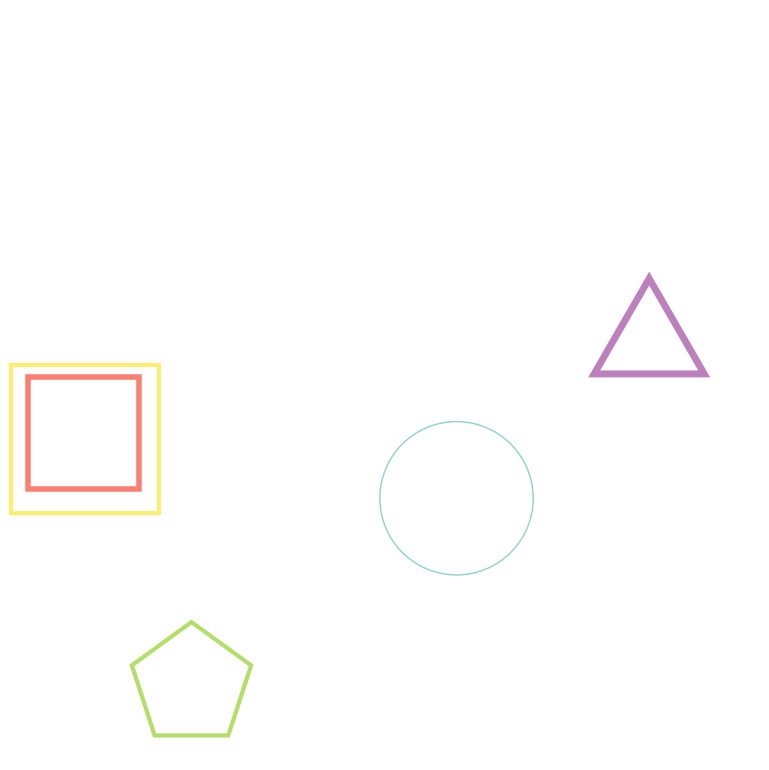[{"shape": "circle", "thickness": 0.5, "radius": 0.5, "center": [0.593, 0.353]}, {"shape": "square", "thickness": 2, "radius": 0.36, "center": [0.108, 0.438]}, {"shape": "pentagon", "thickness": 1.5, "radius": 0.41, "center": [0.249, 0.111]}, {"shape": "triangle", "thickness": 2.5, "radius": 0.41, "center": [0.843, 0.556]}, {"shape": "square", "thickness": 1.5, "radius": 0.48, "center": [0.11, 0.43]}]